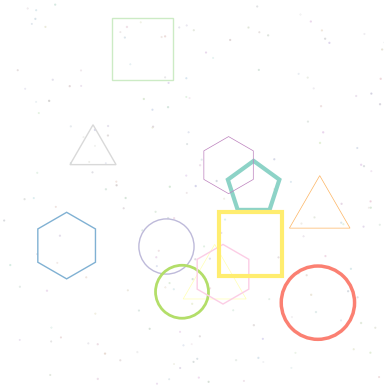[{"shape": "pentagon", "thickness": 3, "radius": 0.35, "center": [0.659, 0.512]}, {"shape": "triangle", "thickness": 0.5, "radius": 0.47, "center": [0.558, 0.271]}, {"shape": "circle", "thickness": 1, "radius": 0.36, "center": [0.432, 0.36]}, {"shape": "circle", "thickness": 2.5, "radius": 0.48, "center": [0.826, 0.214]}, {"shape": "hexagon", "thickness": 1, "radius": 0.43, "center": [0.173, 0.362]}, {"shape": "triangle", "thickness": 0.5, "radius": 0.45, "center": [0.83, 0.453]}, {"shape": "circle", "thickness": 2, "radius": 0.34, "center": [0.473, 0.242]}, {"shape": "hexagon", "thickness": 1, "radius": 0.39, "center": [0.579, 0.288]}, {"shape": "triangle", "thickness": 1, "radius": 0.35, "center": [0.242, 0.607]}, {"shape": "hexagon", "thickness": 0.5, "radius": 0.37, "center": [0.594, 0.571]}, {"shape": "square", "thickness": 1, "radius": 0.4, "center": [0.37, 0.873]}, {"shape": "square", "thickness": 3, "radius": 0.41, "center": [0.65, 0.367]}]